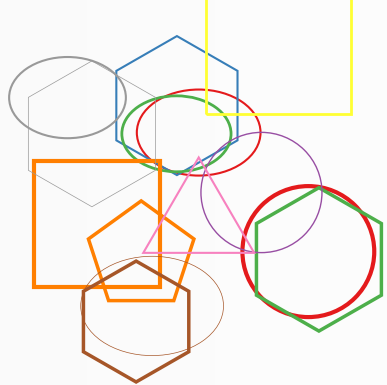[{"shape": "circle", "thickness": 3, "radius": 0.85, "center": [0.796, 0.347]}, {"shape": "oval", "thickness": 1.5, "radius": 0.8, "center": [0.513, 0.656]}, {"shape": "hexagon", "thickness": 1.5, "radius": 0.9, "center": [0.457, 0.726]}, {"shape": "hexagon", "thickness": 2.5, "radius": 0.93, "center": [0.823, 0.326]}, {"shape": "oval", "thickness": 2, "radius": 0.7, "center": [0.455, 0.652]}, {"shape": "circle", "thickness": 1, "radius": 0.78, "center": [0.675, 0.5]}, {"shape": "square", "thickness": 3, "radius": 0.82, "center": [0.251, 0.417]}, {"shape": "pentagon", "thickness": 2.5, "radius": 0.72, "center": [0.364, 0.335]}, {"shape": "square", "thickness": 2, "radius": 0.94, "center": [0.718, 0.891]}, {"shape": "hexagon", "thickness": 2.5, "radius": 0.78, "center": [0.351, 0.165]}, {"shape": "oval", "thickness": 0.5, "radius": 0.92, "center": [0.393, 0.205]}, {"shape": "triangle", "thickness": 1.5, "radius": 0.83, "center": [0.513, 0.426]}, {"shape": "oval", "thickness": 1.5, "radius": 0.75, "center": [0.174, 0.746]}, {"shape": "hexagon", "thickness": 0.5, "radius": 0.95, "center": [0.237, 0.652]}]